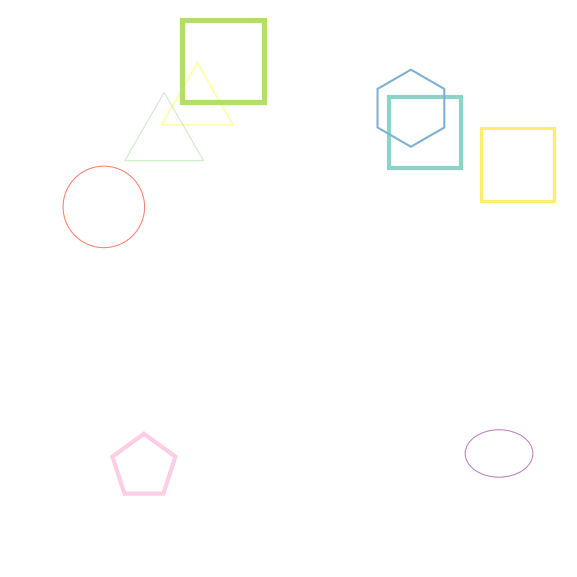[{"shape": "square", "thickness": 2, "radius": 0.31, "center": [0.736, 0.77]}, {"shape": "triangle", "thickness": 1, "radius": 0.36, "center": [0.342, 0.819]}, {"shape": "circle", "thickness": 0.5, "radius": 0.35, "center": [0.18, 0.641]}, {"shape": "hexagon", "thickness": 1, "radius": 0.33, "center": [0.712, 0.812]}, {"shape": "square", "thickness": 2.5, "radius": 0.35, "center": [0.386, 0.894]}, {"shape": "pentagon", "thickness": 2, "radius": 0.29, "center": [0.249, 0.191]}, {"shape": "oval", "thickness": 0.5, "radius": 0.29, "center": [0.864, 0.214]}, {"shape": "triangle", "thickness": 0.5, "radius": 0.39, "center": [0.284, 0.76]}, {"shape": "square", "thickness": 1.5, "radius": 0.32, "center": [0.896, 0.715]}]